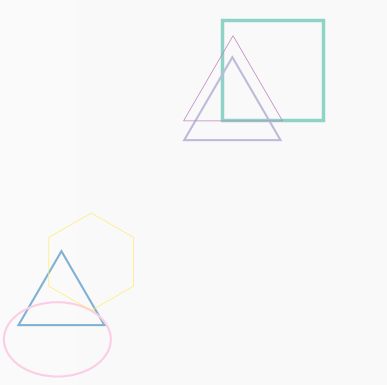[{"shape": "square", "thickness": 2.5, "radius": 0.65, "center": [0.703, 0.818]}, {"shape": "triangle", "thickness": 1.5, "radius": 0.72, "center": [0.6, 0.708]}, {"shape": "triangle", "thickness": 1.5, "radius": 0.64, "center": [0.159, 0.22]}, {"shape": "oval", "thickness": 1.5, "radius": 0.69, "center": [0.148, 0.119]}, {"shape": "triangle", "thickness": 0.5, "radius": 0.74, "center": [0.601, 0.76]}, {"shape": "hexagon", "thickness": 0.5, "radius": 0.63, "center": [0.235, 0.32]}]